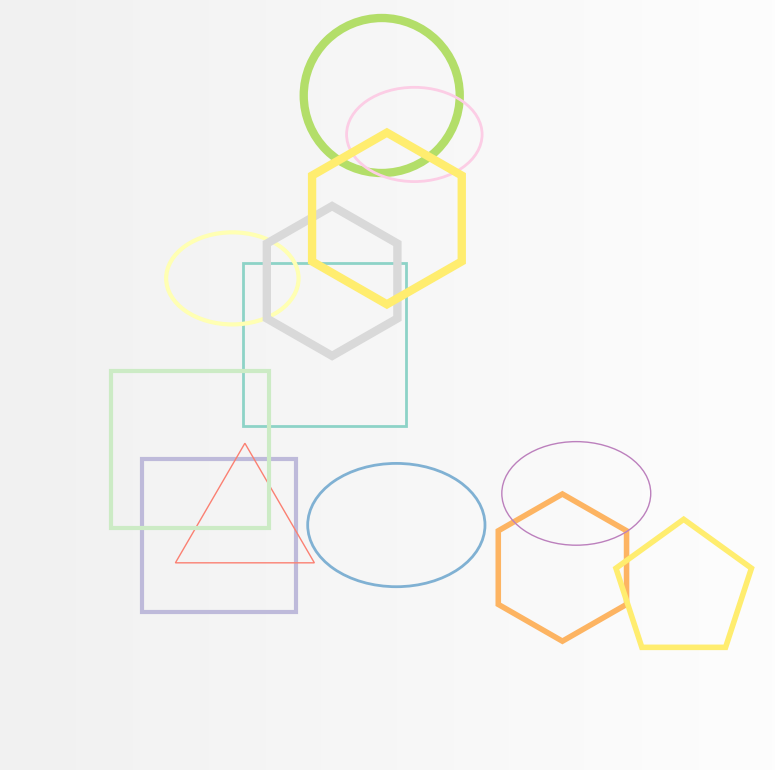[{"shape": "square", "thickness": 1, "radius": 0.53, "center": [0.419, 0.553]}, {"shape": "oval", "thickness": 1.5, "radius": 0.43, "center": [0.3, 0.638]}, {"shape": "square", "thickness": 1.5, "radius": 0.5, "center": [0.282, 0.305]}, {"shape": "triangle", "thickness": 0.5, "radius": 0.52, "center": [0.316, 0.321]}, {"shape": "oval", "thickness": 1, "radius": 0.57, "center": [0.511, 0.318]}, {"shape": "hexagon", "thickness": 2, "radius": 0.48, "center": [0.726, 0.263]}, {"shape": "circle", "thickness": 3, "radius": 0.5, "center": [0.493, 0.876]}, {"shape": "oval", "thickness": 1, "radius": 0.44, "center": [0.535, 0.825]}, {"shape": "hexagon", "thickness": 3, "radius": 0.49, "center": [0.429, 0.635]}, {"shape": "oval", "thickness": 0.5, "radius": 0.48, "center": [0.744, 0.359]}, {"shape": "square", "thickness": 1.5, "radius": 0.51, "center": [0.245, 0.416]}, {"shape": "pentagon", "thickness": 2, "radius": 0.46, "center": [0.882, 0.234]}, {"shape": "hexagon", "thickness": 3, "radius": 0.56, "center": [0.499, 0.716]}]